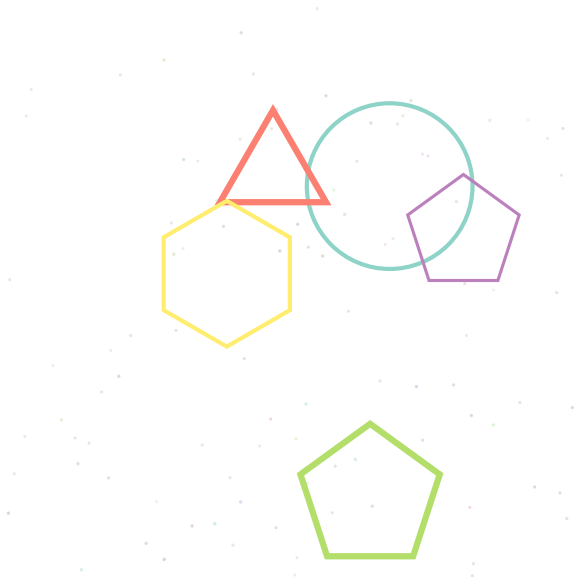[{"shape": "circle", "thickness": 2, "radius": 0.72, "center": [0.675, 0.677]}, {"shape": "triangle", "thickness": 3, "radius": 0.53, "center": [0.473, 0.702]}, {"shape": "pentagon", "thickness": 3, "radius": 0.63, "center": [0.641, 0.138]}, {"shape": "pentagon", "thickness": 1.5, "radius": 0.51, "center": [0.802, 0.596]}, {"shape": "hexagon", "thickness": 2, "radius": 0.63, "center": [0.393, 0.525]}]